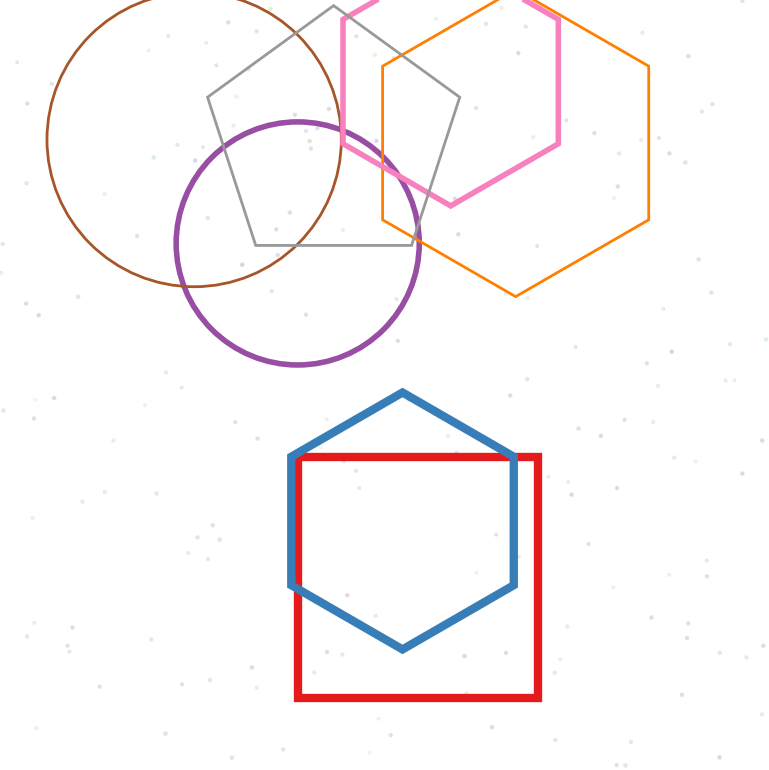[{"shape": "square", "thickness": 3, "radius": 0.78, "center": [0.543, 0.25]}, {"shape": "hexagon", "thickness": 3, "radius": 0.83, "center": [0.523, 0.323]}, {"shape": "circle", "thickness": 2, "radius": 0.79, "center": [0.387, 0.684]}, {"shape": "hexagon", "thickness": 1, "radius": 1.0, "center": [0.67, 0.814]}, {"shape": "circle", "thickness": 1, "radius": 0.96, "center": [0.252, 0.819]}, {"shape": "hexagon", "thickness": 2, "radius": 0.81, "center": [0.585, 0.894]}, {"shape": "pentagon", "thickness": 1, "radius": 0.86, "center": [0.433, 0.821]}]